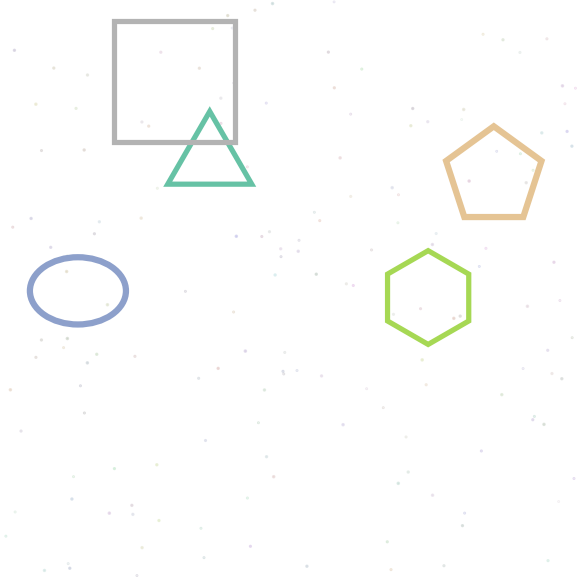[{"shape": "triangle", "thickness": 2.5, "radius": 0.42, "center": [0.363, 0.722]}, {"shape": "oval", "thickness": 3, "radius": 0.42, "center": [0.135, 0.495]}, {"shape": "hexagon", "thickness": 2.5, "radius": 0.41, "center": [0.741, 0.484]}, {"shape": "pentagon", "thickness": 3, "radius": 0.43, "center": [0.855, 0.694]}, {"shape": "square", "thickness": 2.5, "radius": 0.53, "center": [0.303, 0.858]}]